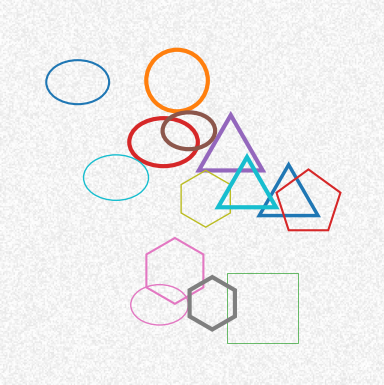[{"shape": "triangle", "thickness": 2.5, "radius": 0.44, "center": [0.75, 0.484]}, {"shape": "oval", "thickness": 1.5, "radius": 0.41, "center": [0.202, 0.787]}, {"shape": "circle", "thickness": 3, "radius": 0.4, "center": [0.46, 0.791]}, {"shape": "square", "thickness": 0.5, "radius": 0.46, "center": [0.682, 0.2]}, {"shape": "pentagon", "thickness": 1.5, "radius": 0.44, "center": [0.801, 0.473]}, {"shape": "oval", "thickness": 3, "radius": 0.45, "center": [0.425, 0.631]}, {"shape": "triangle", "thickness": 3, "radius": 0.48, "center": [0.599, 0.605]}, {"shape": "oval", "thickness": 3, "radius": 0.34, "center": [0.491, 0.66]}, {"shape": "hexagon", "thickness": 1.5, "radius": 0.43, "center": [0.454, 0.296]}, {"shape": "oval", "thickness": 1, "radius": 0.37, "center": [0.414, 0.208]}, {"shape": "hexagon", "thickness": 3, "radius": 0.34, "center": [0.551, 0.212]}, {"shape": "hexagon", "thickness": 1, "radius": 0.37, "center": [0.534, 0.484]}, {"shape": "oval", "thickness": 1, "radius": 0.42, "center": [0.301, 0.539]}, {"shape": "triangle", "thickness": 3, "radius": 0.43, "center": [0.642, 0.505]}]